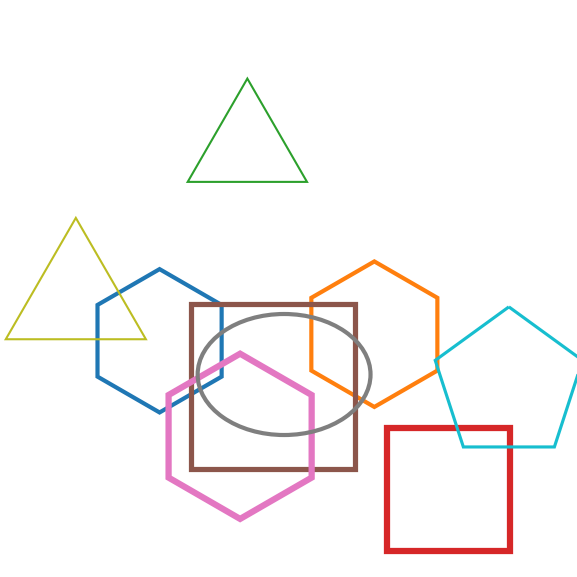[{"shape": "hexagon", "thickness": 2, "radius": 0.62, "center": [0.276, 0.409]}, {"shape": "hexagon", "thickness": 2, "radius": 0.63, "center": [0.648, 0.42]}, {"shape": "triangle", "thickness": 1, "radius": 0.6, "center": [0.428, 0.744]}, {"shape": "square", "thickness": 3, "radius": 0.53, "center": [0.777, 0.152]}, {"shape": "square", "thickness": 2.5, "radius": 0.71, "center": [0.472, 0.33]}, {"shape": "hexagon", "thickness": 3, "radius": 0.72, "center": [0.416, 0.244]}, {"shape": "oval", "thickness": 2, "radius": 0.75, "center": [0.492, 0.351]}, {"shape": "triangle", "thickness": 1, "radius": 0.7, "center": [0.131, 0.482]}, {"shape": "pentagon", "thickness": 1.5, "radius": 0.67, "center": [0.881, 0.334]}]